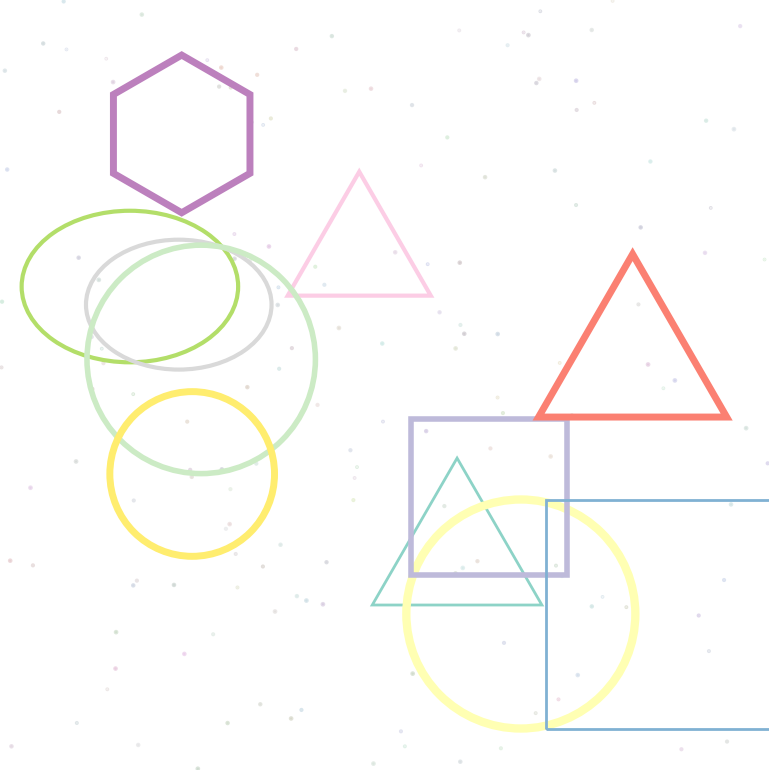[{"shape": "triangle", "thickness": 1, "radius": 0.64, "center": [0.594, 0.278]}, {"shape": "circle", "thickness": 3, "radius": 0.74, "center": [0.676, 0.203]}, {"shape": "square", "thickness": 2, "radius": 0.51, "center": [0.635, 0.355]}, {"shape": "triangle", "thickness": 2.5, "radius": 0.71, "center": [0.822, 0.529]}, {"shape": "square", "thickness": 1, "radius": 0.74, "center": [0.858, 0.202]}, {"shape": "oval", "thickness": 1.5, "radius": 0.7, "center": [0.169, 0.628]}, {"shape": "triangle", "thickness": 1.5, "radius": 0.54, "center": [0.467, 0.67]}, {"shape": "oval", "thickness": 1.5, "radius": 0.6, "center": [0.232, 0.604]}, {"shape": "hexagon", "thickness": 2.5, "radius": 0.51, "center": [0.236, 0.826]}, {"shape": "circle", "thickness": 2, "radius": 0.74, "center": [0.261, 0.533]}, {"shape": "circle", "thickness": 2.5, "radius": 0.53, "center": [0.25, 0.384]}]